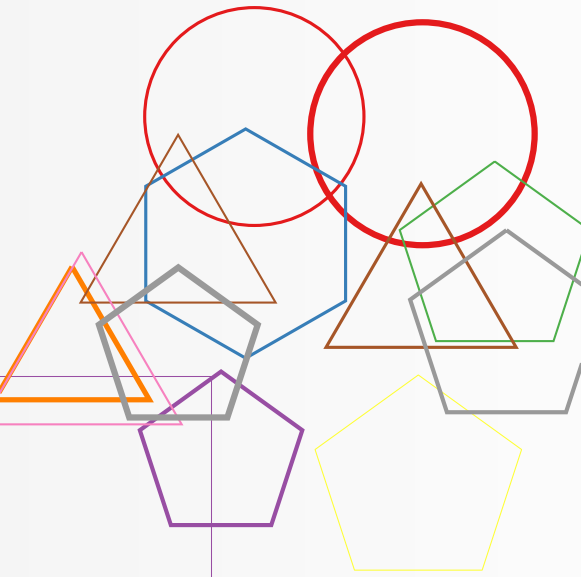[{"shape": "circle", "thickness": 1.5, "radius": 0.94, "center": [0.438, 0.797]}, {"shape": "circle", "thickness": 3, "radius": 0.97, "center": [0.727, 0.768]}, {"shape": "hexagon", "thickness": 1.5, "radius": 0.99, "center": [0.423, 0.577]}, {"shape": "pentagon", "thickness": 1, "radius": 0.86, "center": [0.851, 0.548]}, {"shape": "square", "thickness": 0.5, "radius": 0.93, "center": [0.177, 0.162]}, {"shape": "pentagon", "thickness": 2, "radius": 0.73, "center": [0.38, 0.209]}, {"shape": "triangle", "thickness": 2.5, "radius": 0.77, "center": [0.124, 0.384]}, {"shape": "pentagon", "thickness": 0.5, "radius": 0.93, "center": [0.72, 0.163]}, {"shape": "triangle", "thickness": 1.5, "radius": 0.94, "center": [0.724, 0.492]}, {"shape": "triangle", "thickness": 1, "radius": 0.97, "center": [0.306, 0.572]}, {"shape": "triangle", "thickness": 1, "radius": 0.99, "center": [0.14, 0.364]}, {"shape": "pentagon", "thickness": 2, "radius": 0.87, "center": [0.871, 0.426]}, {"shape": "pentagon", "thickness": 3, "radius": 0.72, "center": [0.307, 0.392]}]